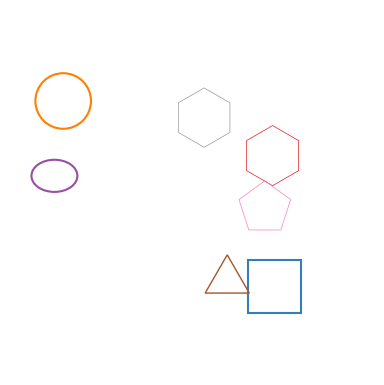[{"shape": "hexagon", "thickness": 0.5, "radius": 0.39, "center": [0.708, 0.596]}, {"shape": "square", "thickness": 1.5, "radius": 0.34, "center": [0.714, 0.256]}, {"shape": "oval", "thickness": 1.5, "radius": 0.3, "center": [0.141, 0.543]}, {"shape": "circle", "thickness": 1.5, "radius": 0.36, "center": [0.164, 0.738]}, {"shape": "triangle", "thickness": 1, "radius": 0.33, "center": [0.59, 0.272]}, {"shape": "pentagon", "thickness": 0.5, "radius": 0.35, "center": [0.688, 0.46]}, {"shape": "hexagon", "thickness": 0.5, "radius": 0.39, "center": [0.53, 0.694]}]